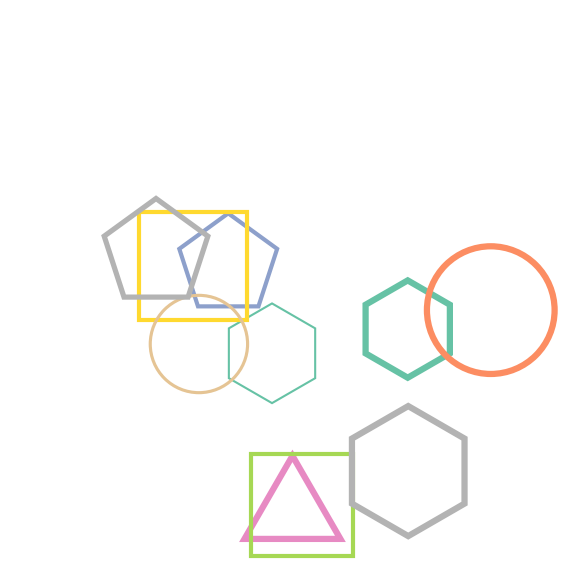[{"shape": "hexagon", "thickness": 1, "radius": 0.43, "center": [0.471, 0.387]}, {"shape": "hexagon", "thickness": 3, "radius": 0.42, "center": [0.706, 0.429]}, {"shape": "circle", "thickness": 3, "radius": 0.55, "center": [0.85, 0.462]}, {"shape": "pentagon", "thickness": 2, "radius": 0.45, "center": [0.395, 0.541]}, {"shape": "triangle", "thickness": 3, "radius": 0.48, "center": [0.506, 0.114]}, {"shape": "square", "thickness": 2, "radius": 0.44, "center": [0.523, 0.125]}, {"shape": "square", "thickness": 2, "radius": 0.47, "center": [0.334, 0.538]}, {"shape": "circle", "thickness": 1.5, "radius": 0.42, "center": [0.344, 0.403]}, {"shape": "hexagon", "thickness": 3, "radius": 0.56, "center": [0.707, 0.183]}, {"shape": "pentagon", "thickness": 2.5, "radius": 0.47, "center": [0.27, 0.561]}]